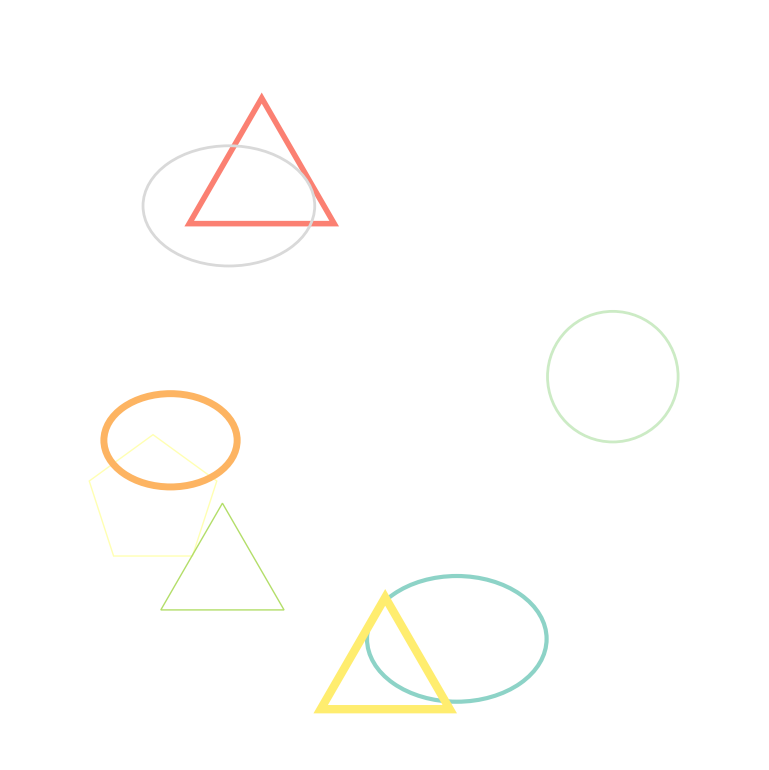[{"shape": "oval", "thickness": 1.5, "radius": 0.58, "center": [0.593, 0.17]}, {"shape": "pentagon", "thickness": 0.5, "radius": 0.44, "center": [0.199, 0.348]}, {"shape": "triangle", "thickness": 2, "radius": 0.54, "center": [0.34, 0.764]}, {"shape": "oval", "thickness": 2.5, "radius": 0.43, "center": [0.221, 0.428]}, {"shape": "triangle", "thickness": 0.5, "radius": 0.46, "center": [0.289, 0.254]}, {"shape": "oval", "thickness": 1, "radius": 0.56, "center": [0.297, 0.733]}, {"shape": "circle", "thickness": 1, "radius": 0.42, "center": [0.796, 0.511]}, {"shape": "triangle", "thickness": 3, "radius": 0.48, "center": [0.5, 0.127]}]